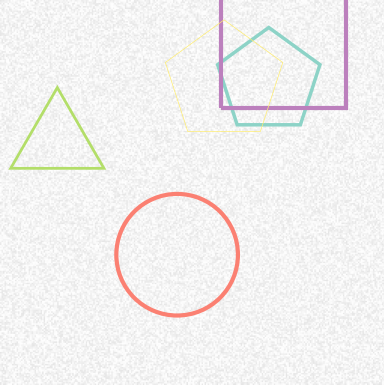[{"shape": "pentagon", "thickness": 2.5, "radius": 0.7, "center": [0.698, 0.789]}, {"shape": "circle", "thickness": 3, "radius": 0.79, "center": [0.46, 0.338]}, {"shape": "triangle", "thickness": 2, "radius": 0.7, "center": [0.149, 0.633]}, {"shape": "square", "thickness": 3, "radius": 0.81, "center": [0.737, 0.88]}, {"shape": "pentagon", "thickness": 0.5, "radius": 0.8, "center": [0.582, 0.788]}]